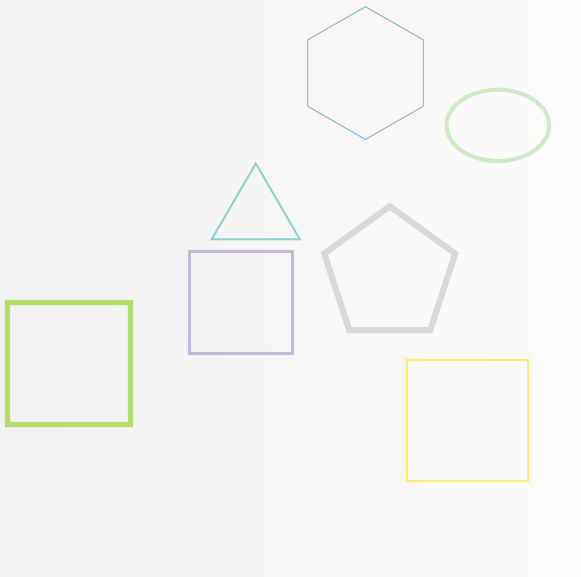[{"shape": "triangle", "thickness": 1, "radius": 0.44, "center": [0.44, 0.629]}, {"shape": "square", "thickness": 1.5, "radius": 0.44, "center": [0.414, 0.477]}, {"shape": "hexagon", "thickness": 0.5, "radius": 0.57, "center": [0.629, 0.873]}, {"shape": "square", "thickness": 2.5, "radius": 0.53, "center": [0.119, 0.37]}, {"shape": "pentagon", "thickness": 3, "radius": 0.59, "center": [0.671, 0.523]}, {"shape": "oval", "thickness": 2, "radius": 0.44, "center": [0.857, 0.782]}, {"shape": "square", "thickness": 1, "radius": 0.52, "center": [0.804, 0.271]}]